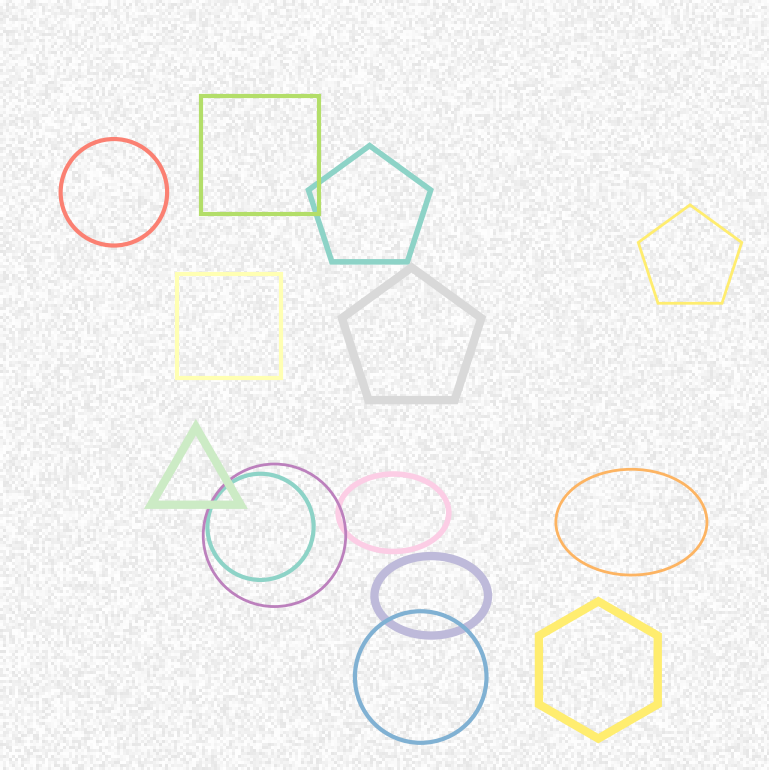[{"shape": "pentagon", "thickness": 2, "radius": 0.42, "center": [0.48, 0.727]}, {"shape": "circle", "thickness": 1.5, "radius": 0.34, "center": [0.338, 0.316]}, {"shape": "square", "thickness": 1.5, "radius": 0.34, "center": [0.297, 0.577]}, {"shape": "oval", "thickness": 3, "radius": 0.37, "center": [0.56, 0.226]}, {"shape": "circle", "thickness": 1.5, "radius": 0.35, "center": [0.148, 0.75]}, {"shape": "circle", "thickness": 1.5, "radius": 0.43, "center": [0.546, 0.121]}, {"shape": "oval", "thickness": 1, "radius": 0.49, "center": [0.82, 0.322]}, {"shape": "square", "thickness": 1.5, "radius": 0.38, "center": [0.338, 0.799]}, {"shape": "oval", "thickness": 2, "radius": 0.36, "center": [0.511, 0.334]}, {"shape": "pentagon", "thickness": 3, "radius": 0.48, "center": [0.535, 0.557]}, {"shape": "circle", "thickness": 1, "radius": 0.46, "center": [0.356, 0.305]}, {"shape": "triangle", "thickness": 3, "radius": 0.34, "center": [0.254, 0.378]}, {"shape": "pentagon", "thickness": 1, "radius": 0.35, "center": [0.896, 0.663]}, {"shape": "hexagon", "thickness": 3, "radius": 0.45, "center": [0.777, 0.13]}]